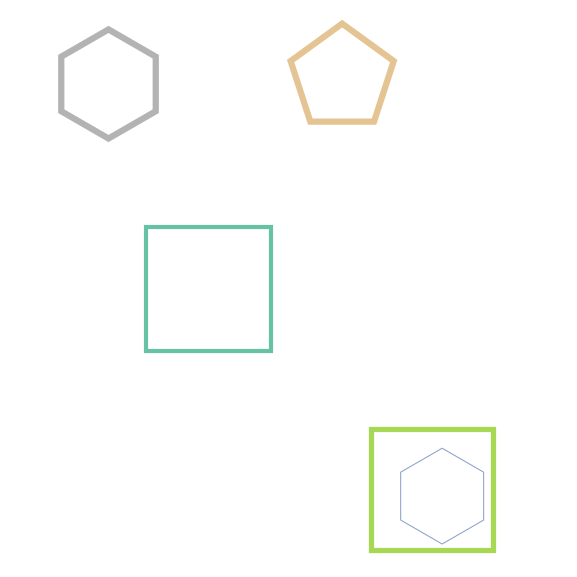[{"shape": "square", "thickness": 2, "radius": 0.54, "center": [0.361, 0.499]}, {"shape": "hexagon", "thickness": 0.5, "radius": 0.41, "center": [0.766, 0.14]}, {"shape": "square", "thickness": 2.5, "radius": 0.53, "center": [0.748, 0.152]}, {"shape": "pentagon", "thickness": 3, "radius": 0.47, "center": [0.592, 0.864]}, {"shape": "hexagon", "thickness": 3, "radius": 0.47, "center": [0.188, 0.854]}]